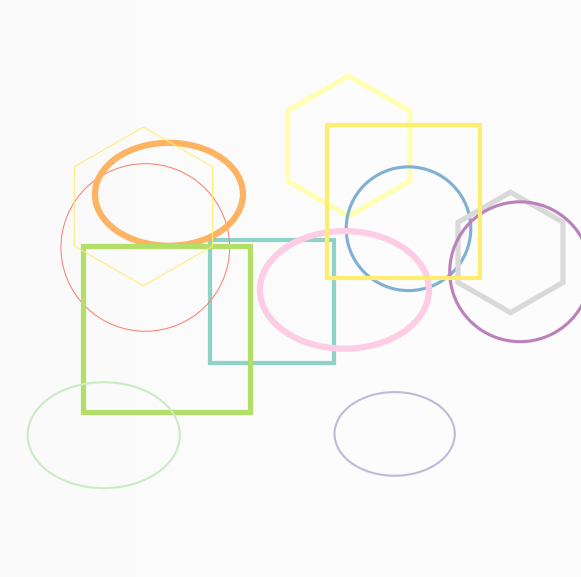[{"shape": "square", "thickness": 2, "radius": 0.53, "center": [0.468, 0.477]}, {"shape": "hexagon", "thickness": 2.5, "radius": 0.61, "center": [0.6, 0.746]}, {"shape": "oval", "thickness": 1, "radius": 0.52, "center": [0.679, 0.248]}, {"shape": "circle", "thickness": 0.5, "radius": 0.73, "center": [0.25, 0.571]}, {"shape": "circle", "thickness": 1.5, "radius": 0.54, "center": [0.703, 0.603]}, {"shape": "oval", "thickness": 3, "radius": 0.64, "center": [0.291, 0.663]}, {"shape": "square", "thickness": 2.5, "radius": 0.72, "center": [0.287, 0.43]}, {"shape": "oval", "thickness": 3, "radius": 0.73, "center": [0.593, 0.497]}, {"shape": "hexagon", "thickness": 2.5, "radius": 0.52, "center": [0.878, 0.562]}, {"shape": "circle", "thickness": 1.5, "radius": 0.61, "center": [0.895, 0.529]}, {"shape": "oval", "thickness": 1, "radius": 0.65, "center": [0.178, 0.246]}, {"shape": "square", "thickness": 2, "radius": 0.66, "center": [0.694, 0.65]}, {"shape": "hexagon", "thickness": 0.5, "radius": 0.69, "center": [0.247, 0.642]}]